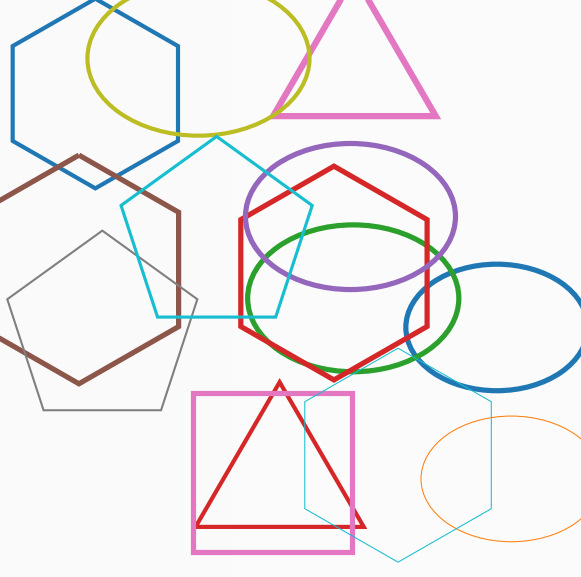[{"shape": "oval", "thickness": 2.5, "radius": 0.78, "center": [0.855, 0.432]}, {"shape": "hexagon", "thickness": 2, "radius": 0.82, "center": [0.164, 0.837]}, {"shape": "oval", "thickness": 0.5, "radius": 0.78, "center": [0.88, 0.17]}, {"shape": "oval", "thickness": 2.5, "radius": 0.91, "center": [0.608, 0.483]}, {"shape": "triangle", "thickness": 2, "radius": 0.84, "center": [0.481, 0.17]}, {"shape": "hexagon", "thickness": 2.5, "radius": 0.93, "center": [0.575, 0.526]}, {"shape": "oval", "thickness": 2.5, "radius": 0.9, "center": [0.603, 0.624]}, {"shape": "hexagon", "thickness": 2.5, "radius": 0.99, "center": [0.136, 0.533]}, {"shape": "square", "thickness": 2.5, "radius": 0.69, "center": [0.469, 0.181]}, {"shape": "triangle", "thickness": 3, "radius": 0.81, "center": [0.61, 0.879]}, {"shape": "pentagon", "thickness": 1, "radius": 0.86, "center": [0.176, 0.428]}, {"shape": "oval", "thickness": 2, "radius": 0.96, "center": [0.341, 0.898]}, {"shape": "hexagon", "thickness": 0.5, "radius": 0.93, "center": [0.685, 0.211]}, {"shape": "pentagon", "thickness": 1.5, "radius": 0.86, "center": [0.373, 0.59]}]